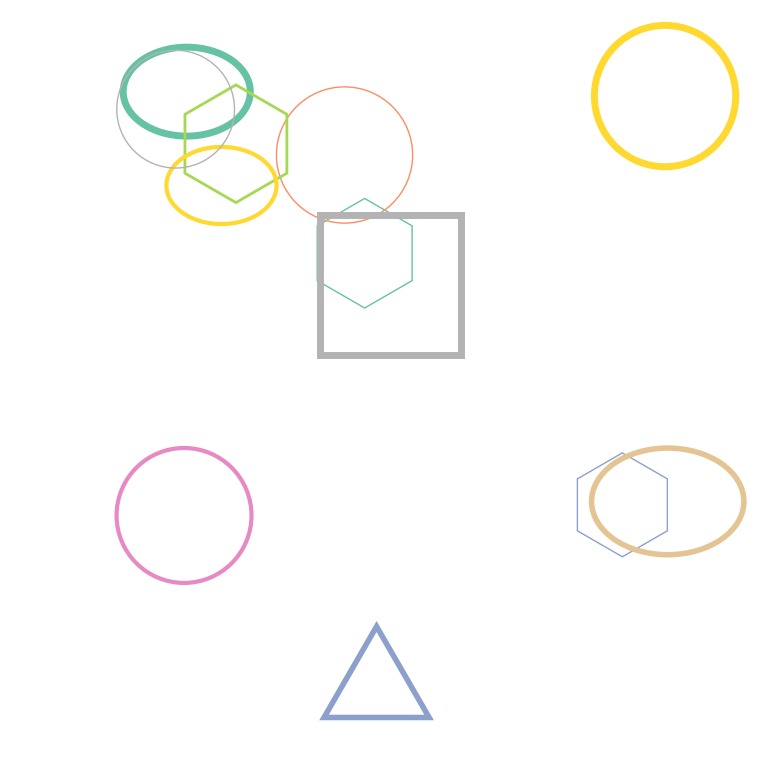[{"shape": "hexagon", "thickness": 0.5, "radius": 0.36, "center": [0.474, 0.671]}, {"shape": "oval", "thickness": 2.5, "radius": 0.41, "center": [0.243, 0.881]}, {"shape": "circle", "thickness": 0.5, "radius": 0.44, "center": [0.447, 0.799]}, {"shape": "triangle", "thickness": 2, "radius": 0.39, "center": [0.489, 0.108]}, {"shape": "hexagon", "thickness": 0.5, "radius": 0.34, "center": [0.808, 0.344]}, {"shape": "circle", "thickness": 1.5, "radius": 0.44, "center": [0.239, 0.331]}, {"shape": "hexagon", "thickness": 1, "radius": 0.38, "center": [0.306, 0.813]}, {"shape": "circle", "thickness": 2.5, "radius": 0.46, "center": [0.864, 0.875]}, {"shape": "oval", "thickness": 1.5, "radius": 0.36, "center": [0.288, 0.759]}, {"shape": "oval", "thickness": 2, "radius": 0.49, "center": [0.867, 0.349]}, {"shape": "circle", "thickness": 0.5, "radius": 0.38, "center": [0.228, 0.858]}, {"shape": "square", "thickness": 2.5, "radius": 0.46, "center": [0.507, 0.63]}]